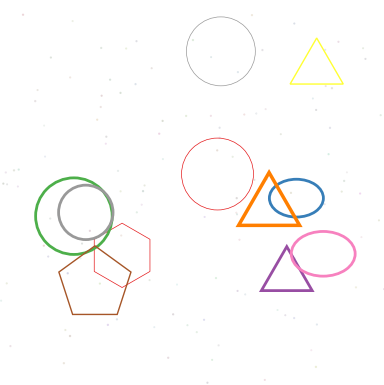[{"shape": "circle", "thickness": 0.5, "radius": 0.47, "center": [0.565, 0.548]}, {"shape": "hexagon", "thickness": 0.5, "radius": 0.42, "center": [0.317, 0.337]}, {"shape": "oval", "thickness": 2, "radius": 0.35, "center": [0.77, 0.485]}, {"shape": "circle", "thickness": 2, "radius": 0.5, "center": [0.192, 0.439]}, {"shape": "triangle", "thickness": 2, "radius": 0.38, "center": [0.745, 0.283]}, {"shape": "triangle", "thickness": 2.5, "radius": 0.46, "center": [0.699, 0.46]}, {"shape": "triangle", "thickness": 1, "radius": 0.4, "center": [0.823, 0.822]}, {"shape": "pentagon", "thickness": 1, "radius": 0.49, "center": [0.247, 0.263]}, {"shape": "oval", "thickness": 2, "radius": 0.41, "center": [0.84, 0.341]}, {"shape": "circle", "thickness": 2, "radius": 0.35, "center": [0.223, 0.448]}, {"shape": "circle", "thickness": 0.5, "radius": 0.45, "center": [0.574, 0.867]}]